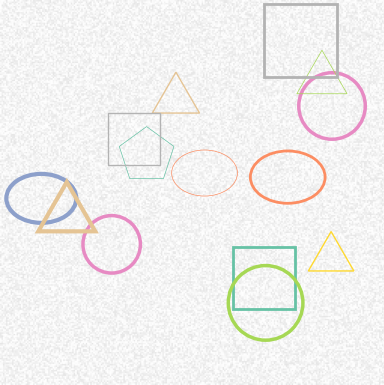[{"shape": "pentagon", "thickness": 0.5, "radius": 0.37, "center": [0.381, 0.597]}, {"shape": "square", "thickness": 2, "radius": 0.4, "center": [0.685, 0.279]}, {"shape": "oval", "thickness": 0.5, "radius": 0.43, "center": [0.531, 0.551]}, {"shape": "oval", "thickness": 2, "radius": 0.49, "center": [0.747, 0.54]}, {"shape": "oval", "thickness": 3, "radius": 0.45, "center": [0.107, 0.485]}, {"shape": "circle", "thickness": 2.5, "radius": 0.37, "center": [0.29, 0.365]}, {"shape": "circle", "thickness": 2.5, "radius": 0.43, "center": [0.862, 0.725]}, {"shape": "circle", "thickness": 2.5, "radius": 0.48, "center": [0.69, 0.213]}, {"shape": "triangle", "thickness": 0.5, "radius": 0.38, "center": [0.836, 0.794]}, {"shape": "triangle", "thickness": 1, "radius": 0.34, "center": [0.86, 0.33]}, {"shape": "triangle", "thickness": 1, "radius": 0.35, "center": [0.457, 0.742]}, {"shape": "triangle", "thickness": 3, "radius": 0.43, "center": [0.173, 0.442]}, {"shape": "square", "thickness": 1, "radius": 0.34, "center": [0.349, 0.639]}, {"shape": "square", "thickness": 2, "radius": 0.47, "center": [0.78, 0.896]}]